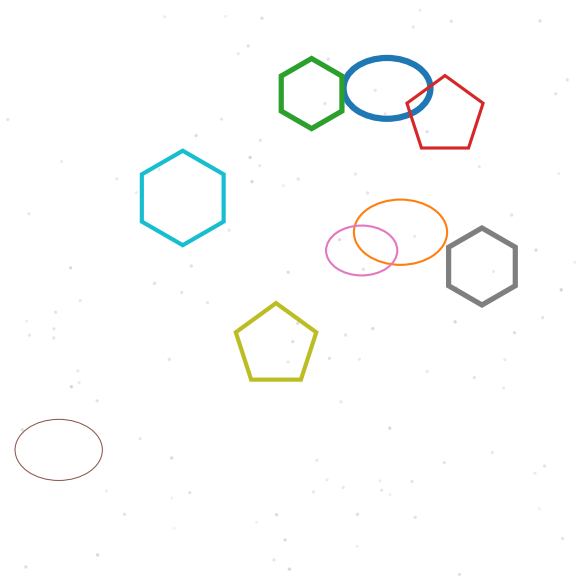[{"shape": "oval", "thickness": 3, "radius": 0.38, "center": [0.67, 0.846]}, {"shape": "oval", "thickness": 1, "radius": 0.4, "center": [0.694, 0.597]}, {"shape": "hexagon", "thickness": 2.5, "radius": 0.3, "center": [0.54, 0.837]}, {"shape": "pentagon", "thickness": 1.5, "radius": 0.35, "center": [0.771, 0.799]}, {"shape": "oval", "thickness": 0.5, "radius": 0.38, "center": [0.102, 0.22]}, {"shape": "oval", "thickness": 1, "radius": 0.31, "center": [0.626, 0.565]}, {"shape": "hexagon", "thickness": 2.5, "radius": 0.33, "center": [0.835, 0.538]}, {"shape": "pentagon", "thickness": 2, "radius": 0.37, "center": [0.478, 0.401]}, {"shape": "hexagon", "thickness": 2, "radius": 0.41, "center": [0.316, 0.656]}]